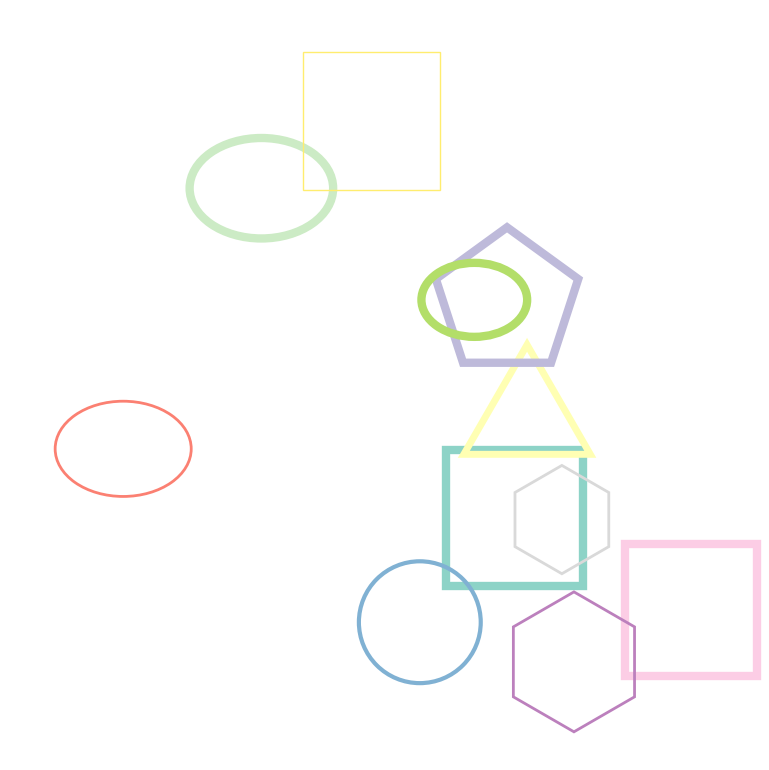[{"shape": "square", "thickness": 3, "radius": 0.44, "center": [0.668, 0.327]}, {"shape": "triangle", "thickness": 2.5, "radius": 0.47, "center": [0.684, 0.457]}, {"shape": "pentagon", "thickness": 3, "radius": 0.49, "center": [0.658, 0.608]}, {"shape": "oval", "thickness": 1, "radius": 0.44, "center": [0.16, 0.417]}, {"shape": "circle", "thickness": 1.5, "radius": 0.4, "center": [0.545, 0.192]}, {"shape": "oval", "thickness": 3, "radius": 0.34, "center": [0.616, 0.611]}, {"shape": "square", "thickness": 3, "radius": 0.43, "center": [0.897, 0.208]}, {"shape": "hexagon", "thickness": 1, "radius": 0.35, "center": [0.73, 0.325]}, {"shape": "hexagon", "thickness": 1, "radius": 0.45, "center": [0.745, 0.14]}, {"shape": "oval", "thickness": 3, "radius": 0.47, "center": [0.339, 0.756]}, {"shape": "square", "thickness": 0.5, "radius": 0.45, "center": [0.482, 0.843]}]